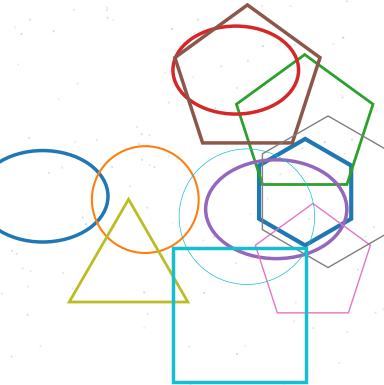[{"shape": "oval", "thickness": 2.5, "radius": 0.85, "center": [0.111, 0.49]}, {"shape": "hexagon", "thickness": 3, "radius": 0.69, "center": [0.793, 0.501]}, {"shape": "circle", "thickness": 1.5, "radius": 0.69, "center": [0.377, 0.482]}, {"shape": "pentagon", "thickness": 2, "radius": 0.93, "center": [0.791, 0.672]}, {"shape": "oval", "thickness": 2.5, "radius": 0.82, "center": [0.612, 0.818]}, {"shape": "oval", "thickness": 2.5, "radius": 0.92, "center": [0.718, 0.457]}, {"shape": "pentagon", "thickness": 2.5, "radius": 0.99, "center": [0.643, 0.789]}, {"shape": "pentagon", "thickness": 1, "radius": 0.79, "center": [0.813, 0.314]}, {"shape": "hexagon", "thickness": 1, "radius": 0.98, "center": [0.852, 0.502]}, {"shape": "triangle", "thickness": 2, "radius": 0.89, "center": [0.334, 0.304]}, {"shape": "circle", "thickness": 0.5, "radius": 0.88, "center": [0.641, 0.437]}, {"shape": "square", "thickness": 2.5, "radius": 0.87, "center": [0.622, 0.182]}]